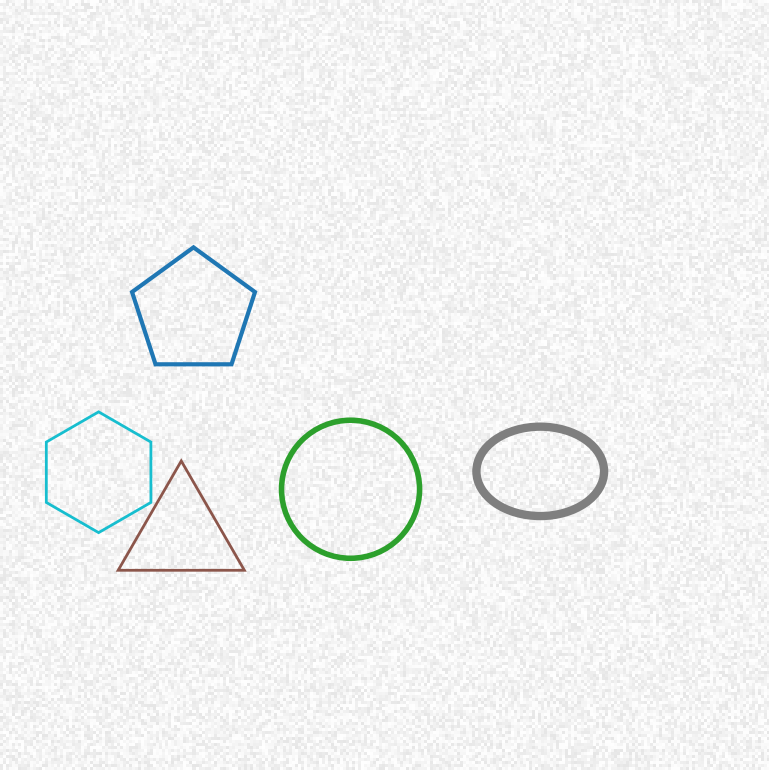[{"shape": "pentagon", "thickness": 1.5, "radius": 0.42, "center": [0.251, 0.595]}, {"shape": "circle", "thickness": 2, "radius": 0.45, "center": [0.455, 0.365]}, {"shape": "triangle", "thickness": 1, "radius": 0.47, "center": [0.235, 0.307]}, {"shape": "oval", "thickness": 3, "radius": 0.41, "center": [0.702, 0.388]}, {"shape": "hexagon", "thickness": 1, "radius": 0.39, "center": [0.128, 0.387]}]